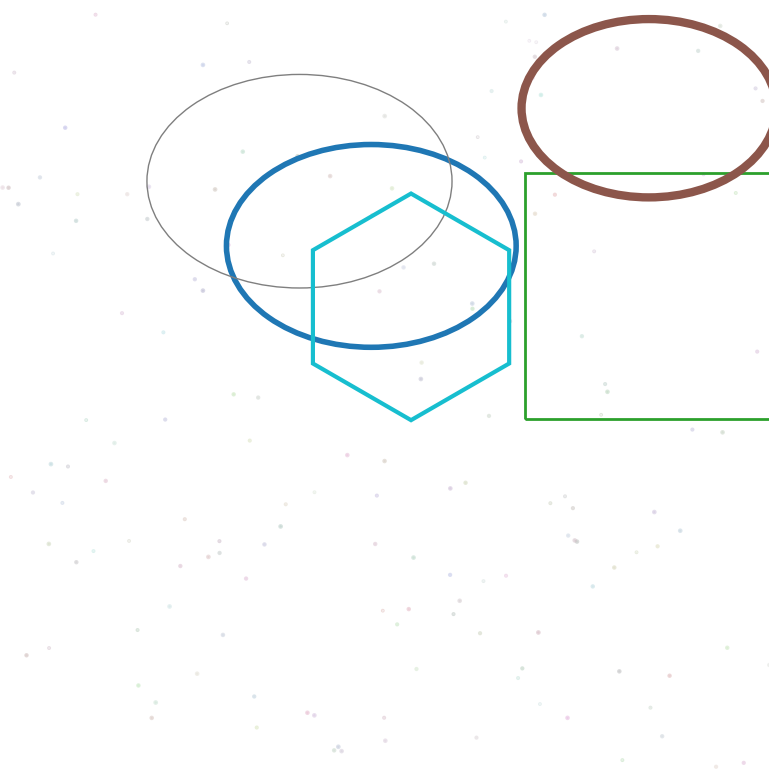[{"shape": "oval", "thickness": 2, "radius": 0.94, "center": [0.482, 0.681]}, {"shape": "square", "thickness": 1, "radius": 0.8, "center": [0.842, 0.615]}, {"shape": "oval", "thickness": 3, "radius": 0.83, "center": [0.843, 0.859]}, {"shape": "oval", "thickness": 0.5, "radius": 0.99, "center": [0.389, 0.765]}, {"shape": "hexagon", "thickness": 1.5, "radius": 0.74, "center": [0.534, 0.601]}]